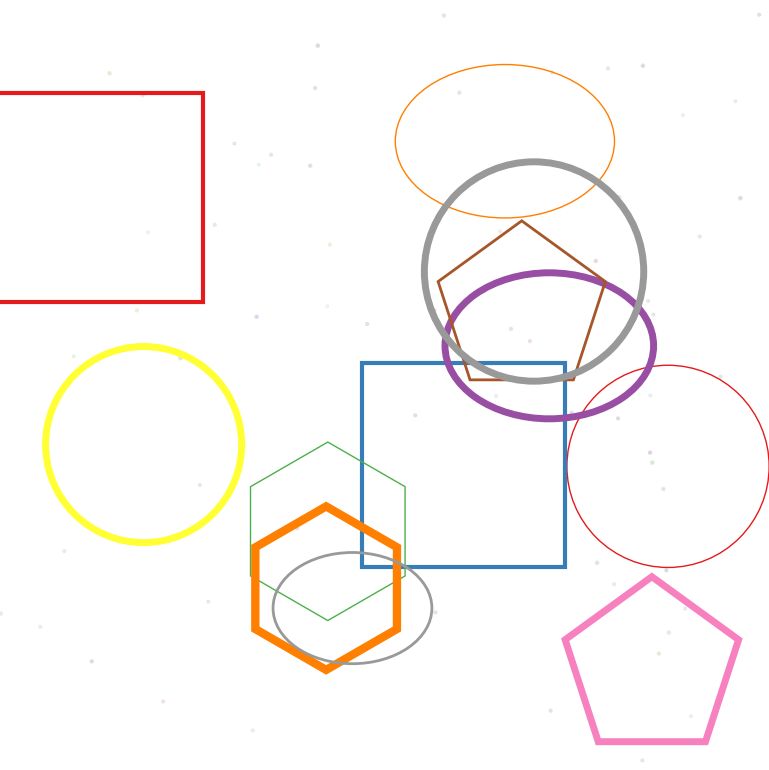[{"shape": "square", "thickness": 1.5, "radius": 0.68, "center": [0.128, 0.743]}, {"shape": "circle", "thickness": 0.5, "radius": 0.66, "center": [0.868, 0.394]}, {"shape": "square", "thickness": 1.5, "radius": 0.66, "center": [0.602, 0.396]}, {"shape": "hexagon", "thickness": 0.5, "radius": 0.58, "center": [0.426, 0.31]}, {"shape": "oval", "thickness": 2.5, "radius": 0.68, "center": [0.713, 0.551]}, {"shape": "oval", "thickness": 0.5, "radius": 0.71, "center": [0.656, 0.817]}, {"shape": "hexagon", "thickness": 3, "radius": 0.53, "center": [0.424, 0.236]}, {"shape": "circle", "thickness": 2.5, "radius": 0.64, "center": [0.187, 0.423]}, {"shape": "pentagon", "thickness": 1, "radius": 0.57, "center": [0.678, 0.599]}, {"shape": "pentagon", "thickness": 2.5, "radius": 0.59, "center": [0.847, 0.133]}, {"shape": "circle", "thickness": 2.5, "radius": 0.71, "center": [0.694, 0.647]}, {"shape": "oval", "thickness": 1, "radius": 0.52, "center": [0.458, 0.21]}]